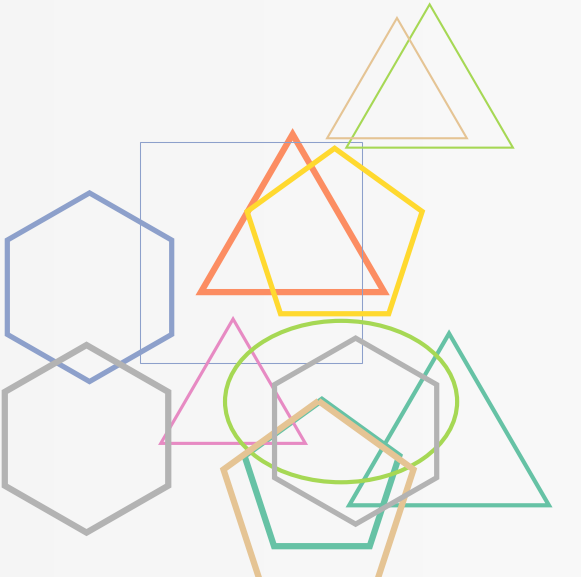[{"shape": "pentagon", "thickness": 3, "radius": 0.7, "center": [0.554, 0.167]}, {"shape": "triangle", "thickness": 2, "radius": 0.99, "center": [0.773, 0.223]}, {"shape": "triangle", "thickness": 3, "radius": 0.91, "center": [0.503, 0.584]}, {"shape": "square", "thickness": 0.5, "radius": 0.96, "center": [0.432, 0.562]}, {"shape": "hexagon", "thickness": 2.5, "radius": 0.82, "center": [0.154, 0.502]}, {"shape": "triangle", "thickness": 1.5, "radius": 0.72, "center": [0.401, 0.303]}, {"shape": "oval", "thickness": 2, "radius": 1.0, "center": [0.587, 0.304]}, {"shape": "triangle", "thickness": 1, "radius": 0.83, "center": [0.739, 0.826]}, {"shape": "pentagon", "thickness": 2.5, "radius": 0.79, "center": [0.576, 0.584]}, {"shape": "pentagon", "thickness": 3, "radius": 0.86, "center": [0.548, 0.133]}, {"shape": "triangle", "thickness": 1, "radius": 0.69, "center": [0.683, 0.829]}, {"shape": "hexagon", "thickness": 2.5, "radius": 0.81, "center": [0.612, 0.253]}, {"shape": "hexagon", "thickness": 3, "radius": 0.81, "center": [0.149, 0.239]}]